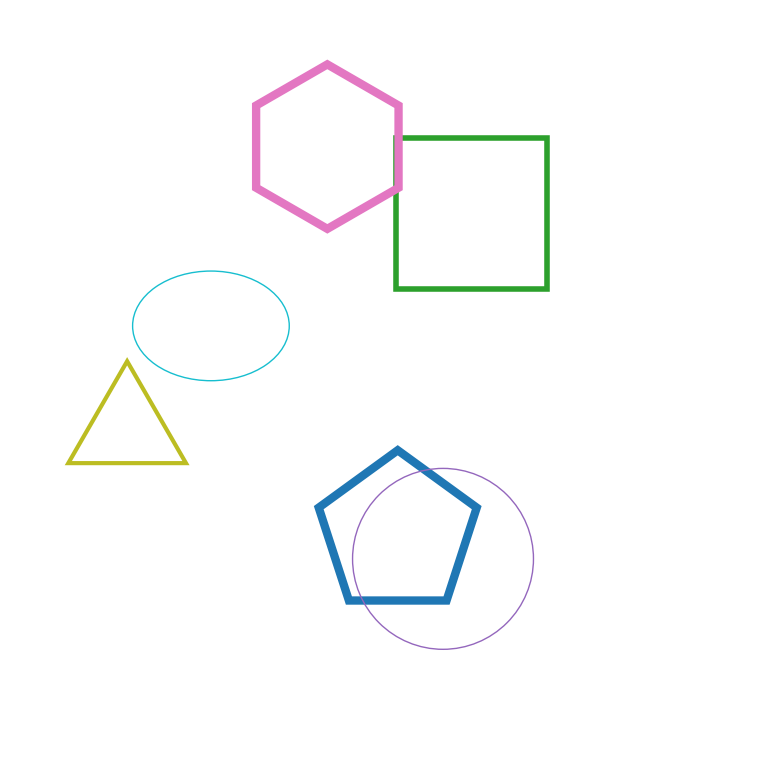[{"shape": "pentagon", "thickness": 3, "radius": 0.54, "center": [0.517, 0.307]}, {"shape": "square", "thickness": 2, "radius": 0.49, "center": [0.613, 0.723]}, {"shape": "circle", "thickness": 0.5, "radius": 0.59, "center": [0.575, 0.274]}, {"shape": "hexagon", "thickness": 3, "radius": 0.53, "center": [0.425, 0.81]}, {"shape": "triangle", "thickness": 1.5, "radius": 0.44, "center": [0.165, 0.443]}, {"shape": "oval", "thickness": 0.5, "radius": 0.51, "center": [0.274, 0.577]}]